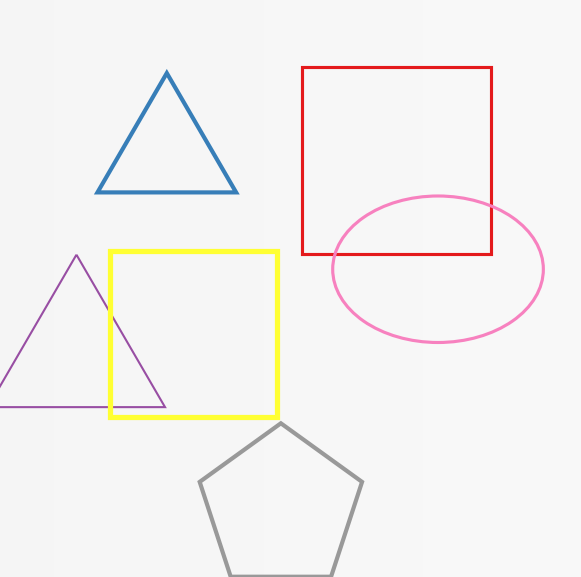[{"shape": "square", "thickness": 1.5, "radius": 0.81, "center": [0.682, 0.722]}, {"shape": "triangle", "thickness": 2, "radius": 0.69, "center": [0.287, 0.735]}, {"shape": "triangle", "thickness": 1, "radius": 0.88, "center": [0.132, 0.382]}, {"shape": "square", "thickness": 2.5, "radius": 0.72, "center": [0.333, 0.421]}, {"shape": "oval", "thickness": 1.5, "radius": 0.91, "center": [0.754, 0.533]}, {"shape": "pentagon", "thickness": 2, "radius": 0.73, "center": [0.483, 0.119]}]